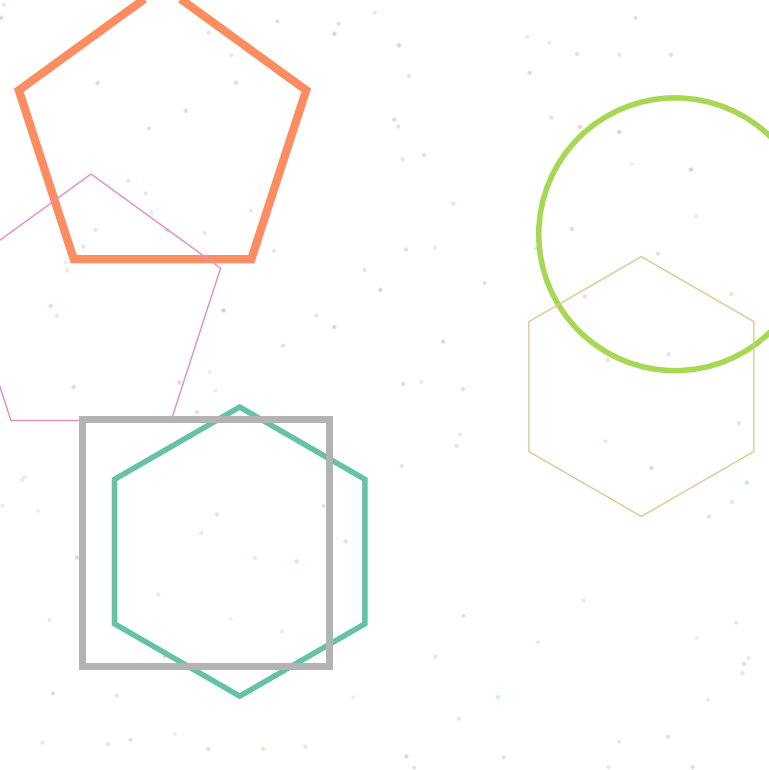[{"shape": "hexagon", "thickness": 2, "radius": 0.94, "center": [0.311, 0.284]}, {"shape": "pentagon", "thickness": 3, "radius": 0.98, "center": [0.211, 0.822]}, {"shape": "pentagon", "thickness": 0.5, "radius": 0.88, "center": [0.118, 0.597]}, {"shape": "circle", "thickness": 2, "radius": 0.89, "center": [0.877, 0.696]}, {"shape": "hexagon", "thickness": 0.5, "radius": 0.84, "center": [0.833, 0.498]}, {"shape": "square", "thickness": 2.5, "radius": 0.8, "center": [0.267, 0.296]}]